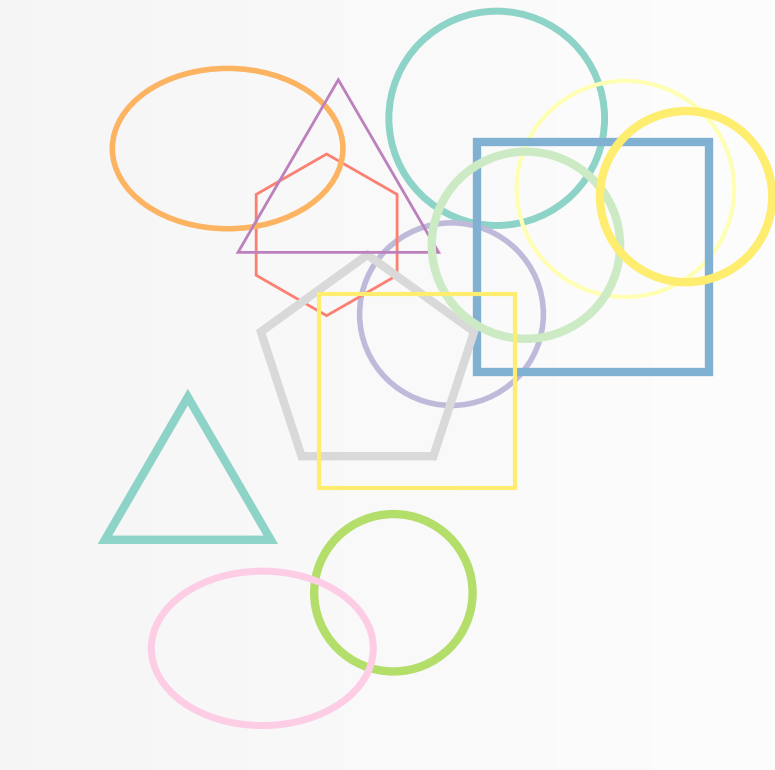[{"shape": "circle", "thickness": 2.5, "radius": 0.7, "center": [0.641, 0.846]}, {"shape": "triangle", "thickness": 3, "radius": 0.62, "center": [0.242, 0.361]}, {"shape": "circle", "thickness": 1.5, "radius": 0.7, "center": [0.807, 0.755]}, {"shape": "circle", "thickness": 2, "radius": 0.59, "center": [0.583, 0.592]}, {"shape": "hexagon", "thickness": 1, "radius": 0.52, "center": [0.421, 0.695]}, {"shape": "square", "thickness": 3, "radius": 0.75, "center": [0.765, 0.666]}, {"shape": "oval", "thickness": 2, "radius": 0.74, "center": [0.294, 0.807]}, {"shape": "circle", "thickness": 3, "radius": 0.51, "center": [0.508, 0.23]}, {"shape": "oval", "thickness": 2.5, "radius": 0.72, "center": [0.338, 0.158]}, {"shape": "pentagon", "thickness": 3, "radius": 0.72, "center": [0.474, 0.524]}, {"shape": "triangle", "thickness": 1, "radius": 0.75, "center": [0.437, 0.747]}, {"shape": "circle", "thickness": 3, "radius": 0.61, "center": [0.679, 0.682]}, {"shape": "circle", "thickness": 3, "radius": 0.56, "center": [0.885, 0.745]}, {"shape": "square", "thickness": 1.5, "radius": 0.63, "center": [0.538, 0.492]}]